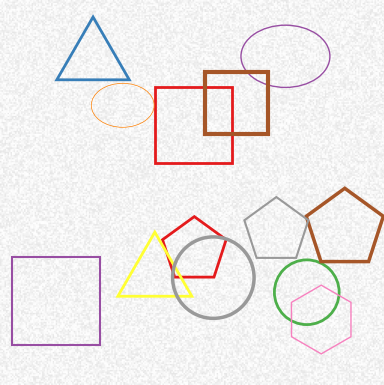[{"shape": "square", "thickness": 2, "radius": 0.49, "center": [0.503, 0.676]}, {"shape": "pentagon", "thickness": 2, "radius": 0.43, "center": [0.505, 0.351]}, {"shape": "triangle", "thickness": 2, "radius": 0.54, "center": [0.242, 0.847]}, {"shape": "circle", "thickness": 2, "radius": 0.42, "center": [0.797, 0.241]}, {"shape": "oval", "thickness": 1, "radius": 0.58, "center": [0.741, 0.854]}, {"shape": "square", "thickness": 1.5, "radius": 0.57, "center": [0.146, 0.218]}, {"shape": "oval", "thickness": 0.5, "radius": 0.41, "center": [0.319, 0.726]}, {"shape": "triangle", "thickness": 2, "radius": 0.55, "center": [0.402, 0.286]}, {"shape": "square", "thickness": 3, "radius": 0.41, "center": [0.615, 0.732]}, {"shape": "pentagon", "thickness": 2.5, "radius": 0.53, "center": [0.896, 0.406]}, {"shape": "hexagon", "thickness": 1, "radius": 0.45, "center": [0.834, 0.17]}, {"shape": "circle", "thickness": 2.5, "radius": 0.53, "center": [0.554, 0.279]}, {"shape": "pentagon", "thickness": 1.5, "radius": 0.44, "center": [0.718, 0.401]}]